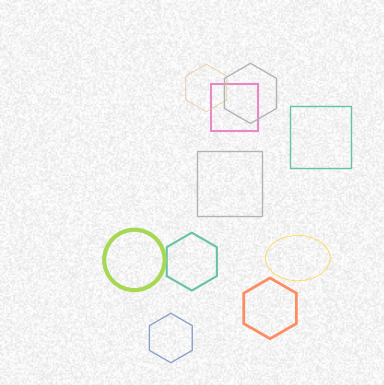[{"shape": "hexagon", "thickness": 1.5, "radius": 0.38, "center": [0.498, 0.321]}, {"shape": "square", "thickness": 1, "radius": 0.4, "center": [0.833, 0.643]}, {"shape": "hexagon", "thickness": 2, "radius": 0.39, "center": [0.701, 0.199]}, {"shape": "hexagon", "thickness": 1, "radius": 0.32, "center": [0.444, 0.122]}, {"shape": "square", "thickness": 1.5, "radius": 0.31, "center": [0.608, 0.722]}, {"shape": "circle", "thickness": 3, "radius": 0.39, "center": [0.349, 0.325]}, {"shape": "oval", "thickness": 0.5, "radius": 0.42, "center": [0.773, 0.33]}, {"shape": "hexagon", "thickness": 0.5, "radius": 0.31, "center": [0.536, 0.772]}, {"shape": "hexagon", "thickness": 1, "radius": 0.39, "center": [0.651, 0.757]}, {"shape": "square", "thickness": 1, "radius": 0.42, "center": [0.596, 0.524]}]